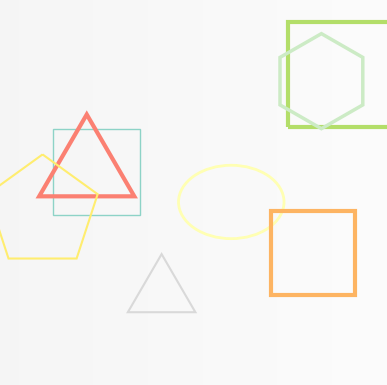[{"shape": "square", "thickness": 1, "radius": 0.56, "center": [0.248, 0.553]}, {"shape": "oval", "thickness": 2, "radius": 0.68, "center": [0.597, 0.475]}, {"shape": "triangle", "thickness": 3, "radius": 0.71, "center": [0.224, 0.561]}, {"shape": "square", "thickness": 3, "radius": 0.54, "center": [0.809, 0.342]}, {"shape": "square", "thickness": 3, "radius": 0.68, "center": [0.88, 0.807]}, {"shape": "triangle", "thickness": 1.5, "radius": 0.5, "center": [0.417, 0.239]}, {"shape": "hexagon", "thickness": 2.5, "radius": 0.62, "center": [0.829, 0.789]}, {"shape": "pentagon", "thickness": 1.5, "radius": 0.75, "center": [0.11, 0.449]}]